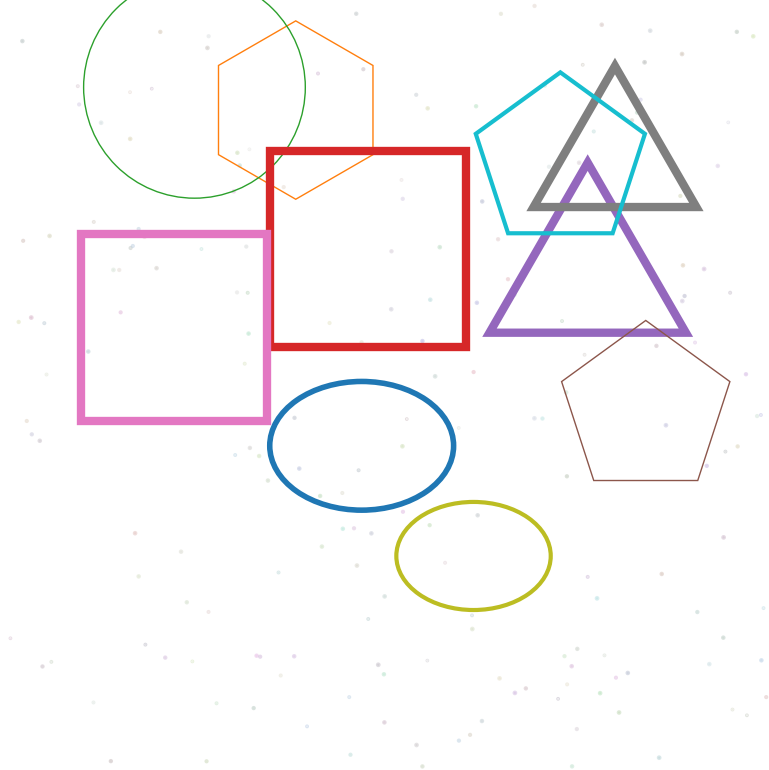[{"shape": "oval", "thickness": 2, "radius": 0.6, "center": [0.47, 0.421]}, {"shape": "hexagon", "thickness": 0.5, "radius": 0.58, "center": [0.384, 0.857]}, {"shape": "circle", "thickness": 0.5, "radius": 0.72, "center": [0.253, 0.887]}, {"shape": "square", "thickness": 3, "radius": 0.64, "center": [0.478, 0.676]}, {"shape": "triangle", "thickness": 3, "radius": 0.74, "center": [0.763, 0.642]}, {"shape": "pentagon", "thickness": 0.5, "radius": 0.57, "center": [0.839, 0.469]}, {"shape": "square", "thickness": 3, "radius": 0.6, "center": [0.226, 0.575]}, {"shape": "triangle", "thickness": 3, "radius": 0.61, "center": [0.799, 0.792]}, {"shape": "oval", "thickness": 1.5, "radius": 0.5, "center": [0.615, 0.278]}, {"shape": "pentagon", "thickness": 1.5, "radius": 0.58, "center": [0.728, 0.791]}]